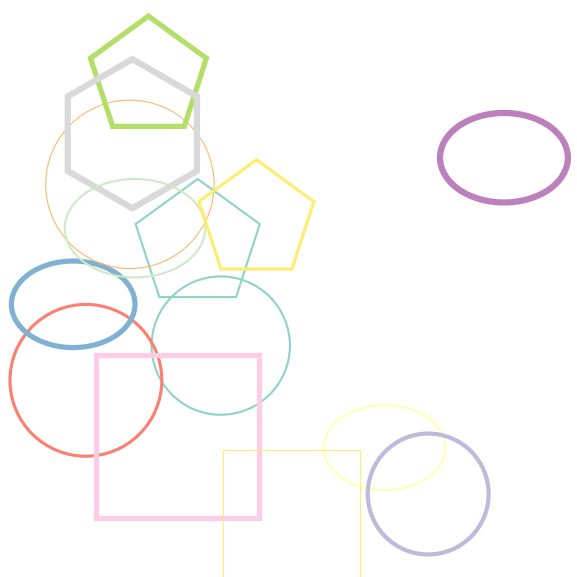[{"shape": "pentagon", "thickness": 1, "radius": 0.57, "center": [0.342, 0.576]}, {"shape": "circle", "thickness": 1, "radius": 0.6, "center": [0.382, 0.401]}, {"shape": "oval", "thickness": 1, "radius": 0.53, "center": [0.666, 0.224]}, {"shape": "circle", "thickness": 2, "radius": 0.52, "center": [0.741, 0.144]}, {"shape": "circle", "thickness": 1.5, "radius": 0.66, "center": [0.149, 0.341]}, {"shape": "oval", "thickness": 2.5, "radius": 0.54, "center": [0.127, 0.472]}, {"shape": "circle", "thickness": 0.5, "radius": 0.73, "center": [0.225, 0.68]}, {"shape": "pentagon", "thickness": 2.5, "radius": 0.53, "center": [0.257, 0.866]}, {"shape": "square", "thickness": 2.5, "radius": 0.71, "center": [0.308, 0.244]}, {"shape": "hexagon", "thickness": 3, "radius": 0.65, "center": [0.229, 0.768]}, {"shape": "oval", "thickness": 3, "radius": 0.55, "center": [0.873, 0.726]}, {"shape": "oval", "thickness": 1, "radius": 0.61, "center": [0.234, 0.604]}, {"shape": "square", "thickness": 0.5, "radius": 0.59, "center": [0.504, 0.102]}, {"shape": "pentagon", "thickness": 1.5, "radius": 0.52, "center": [0.444, 0.618]}]